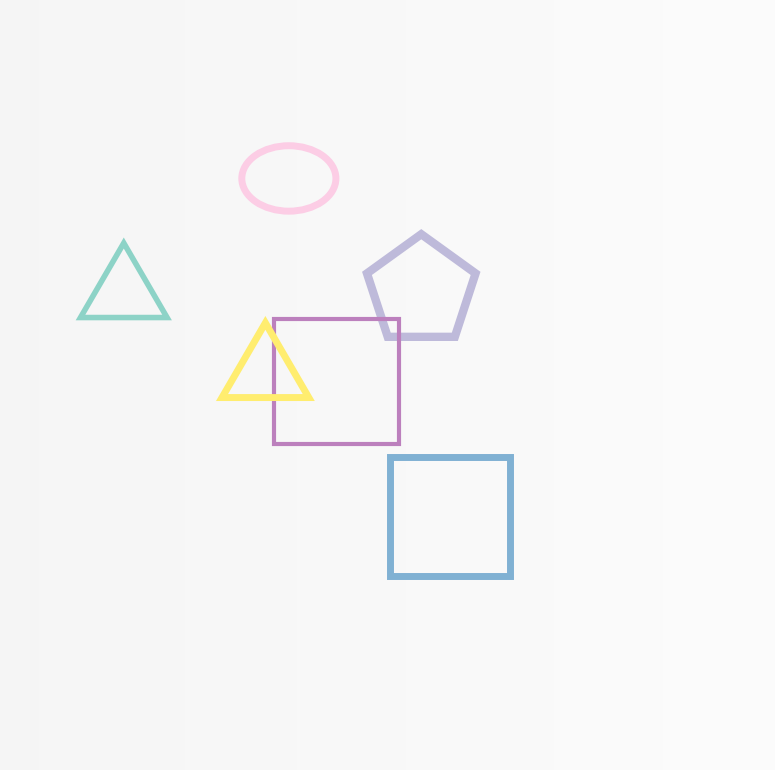[{"shape": "triangle", "thickness": 2, "radius": 0.32, "center": [0.16, 0.62]}, {"shape": "pentagon", "thickness": 3, "radius": 0.37, "center": [0.544, 0.622]}, {"shape": "square", "thickness": 2.5, "radius": 0.39, "center": [0.581, 0.33]}, {"shape": "oval", "thickness": 2.5, "radius": 0.3, "center": [0.373, 0.768]}, {"shape": "square", "thickness": 1.5, "radius": 0.4, "center": [0.434, 0.504]}, {"shape": "triangle", "thickness": 2.5, "radius": 0.32, "center": [0.342, 0.516]}]